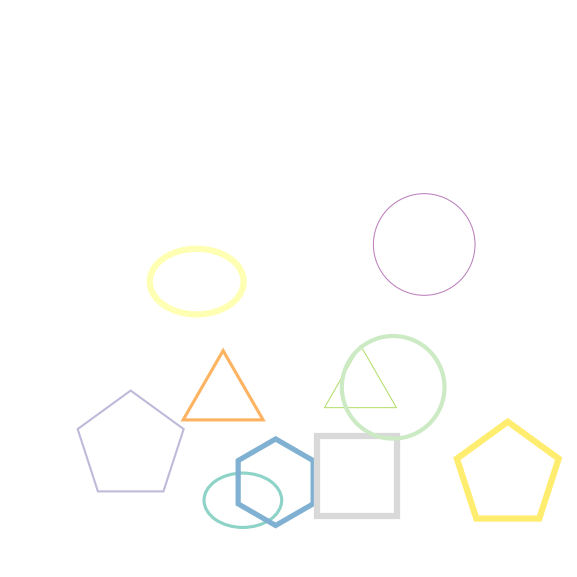[{"shape": "oval", "thickness": 1.5, "radius": 0.34, "center": [0.421, 0.133]}, {"shape": "oval", "thickness": 3, "radius": 0.41, "center": [0.341, 0.512]}, {"shape": "pentagon", "thickness": 1, "radius": 0.48, "center": [0.226, 0.226]}, {"shape": "hexagon", "thickness": 2.5, "radius": 0.37, "center": [0.477, 0.164]}, {"shape": "triangle", "thickness": 1.5, "radius": 0.4, "center": [0.386, 0.312]}, {"shape": "triangle", "thickness": 0.5, "radius": 0.36, "center": [0.624, 0.329]}, {"shape": "square", "thickness": 3, "radius": 0.35, "center": [0.618, 0.175]}, {"shape": "circle", "thickness": 0.5, "radius": 0.44, "center": [0.735, 0.576]}, {"shape": "circle", "thickness": 2, "radius": 0.44, "center": [0.681, 0.328]}, {"shape": "pentagon", "thickness": 3, "radius": 0.46, "center": [0.879, 0.176]}]